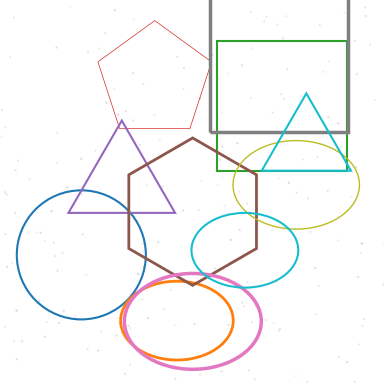[{"shape": "circle", "thickness": 1.5, "radius": 0.84, "center": [0.211, 0.338]}, {"shape": "oval", "thickness": 2, "radius": 0.73, "center": [0.46, 0.167]}, {"shape": "square", "thickness": 1.5, "radius": 0.85, "center": [0.733, 0.725]}, {"shape": "pentagon", "thickness": 0.5, "radius": 0.78, "center": [0.402, 0.791]}, {"shape": "triangle", "thickness": 1.5, "radius": 0.8, "center": [0.316, 0.527]}, {"shape": "hexagon", "thickness": 2, "radius": 0.96, "center": [0.5, 0.45]}, {"shape": "oval", "thickness": 2.5, "radius": 0.89, "center": [0.501, 0.165]}, {"shape": "square", "thickness": 2.5, "radius": 0.9, "center": [0.725, 0.837]}, {"shape": "oval", "thickness": 1, "radius": 0.82, "center": [0.769, 0.52]}, {"shape": "oval", "thickness": 1.5, "radius": 0.69, "center": [0.636, 0.35]}, {"shape": "triangle", "thickness": 1.5, "radius": 0.67, "center": [0.796, 0.623]}]